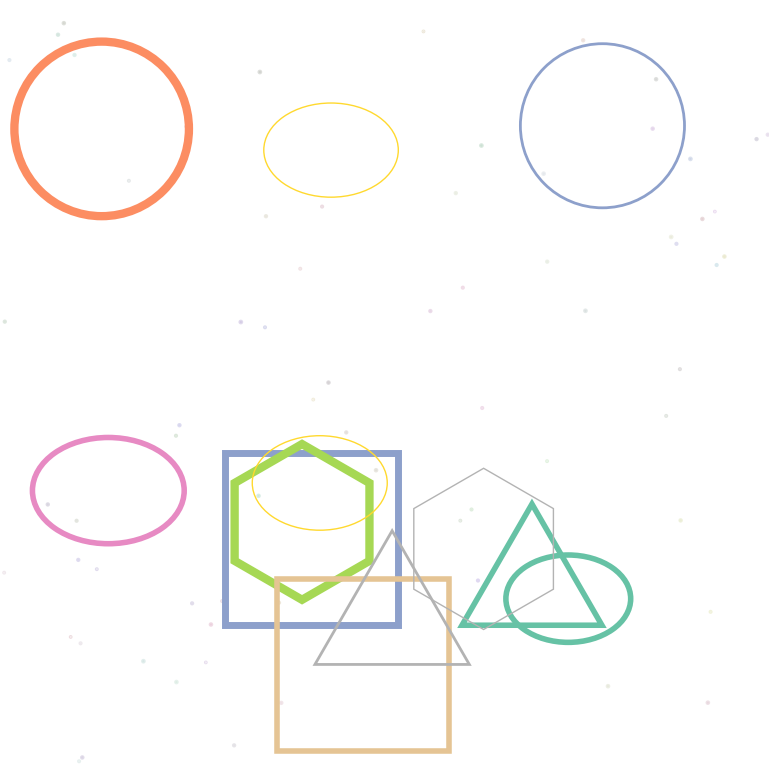[{"shape": "triangle", "thickness": 2, "radius": 0.52, "center": [0.691, 0.24]}, {"shape": "oval", "thickness": 2, "radius": 0.41, "center": [0.738, 0.222]}, {"shape": "circle", "thickness": 3, "radius": 0.57, "center": [0.132, 0.833]}, {"shape": "circle", "thickness": 1, "radius": 0.53, "center": [0.782, 0.837]}, {"shape": "square", "thickness": 2.5, "radius": 0.56, "center": [0.405, 0.3]}, {"shape": "oval", "thickness": 2, "radius": 0.49, "center": [0.141, 0.363]}, {"shape": "hexagon", "thickness": 3, "radius": 0.51, "center": [0.392, 0.322]}, {"shape": "oval", "thickness": 0.5, "radius": 0.44, "center": [0.43, 0.805]}, {"shape": "oval", "thickness": 0.5, "radius": 0.44, "center": [0.415, 0.373]}, {"shape": "square", "thickness": 2, "radius": 0.56, "center": [0.471, 0.137]}, {"shape": "triangle", "thickness": 1, "radius": 0.58, "center": [0.509, 0.195]}, {"shape": "hexagon", "thickness": 0.5, "radius": 0.52, "center": [0.628, 0.287]}]